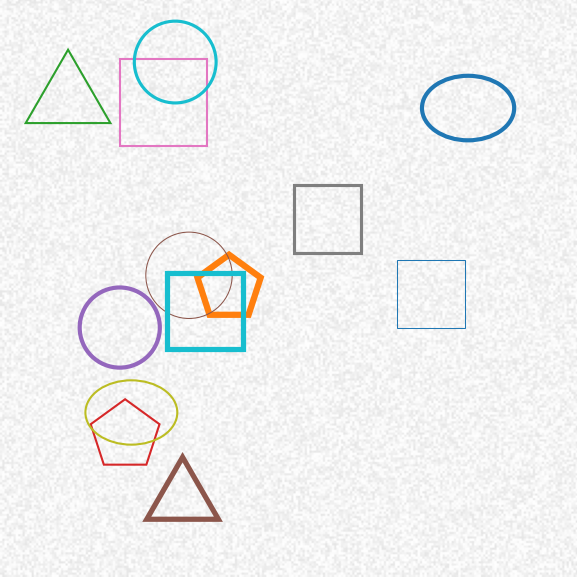[{"shape": "oval", "thickness": 2, "radius": 0.4, "center": [0.811, 0.812]}, {"shape": "square", "thickness": 0.5, "radius": 0.29, "center": [0.746, 0.49]}, {"shape": "pentagon", "thickness": 3, "radius": 0.29, "center": [0.397, 0.501]}, {"shape": "triangle", "thickness": 1, "radius": 0.42, "center": [0.118, 0.828]}, {"shape": "pentagon", "thickness": 1, "radius": 0.31, "center": [0.217, 0.245]}, {"shape": "circle", "thickness": 2, "radius": 0.35, "center": [0.207, 0.432]}, {"shape": "circle", "thickness": 0.5, "radius": 0.37, "center": [0.327, 0.522]}, {"shape": "triangle", "thickness": 2.5, "radius": 0.36, "center": [0.316, 0.136]}, {"shape": "square", "thickness": 1, "radius": 0.38, "center": [0.283, 0.821]}, {"shape": "square", "thickness": 1.5, "radius": 0.29, "center": [0.567, 0.62]}, {"shape": "oval", "thickness": 1, "radius": 0.4, "center": [0.227, 0.285]}, {"shape": "circle", "thickness": 1.5, "radius": 0.35, "center": [0.303, 0.892]}, {"shape": "square", "thickness": 2.5, "radius": 0.33, "center": [0.355, 0.46]}]